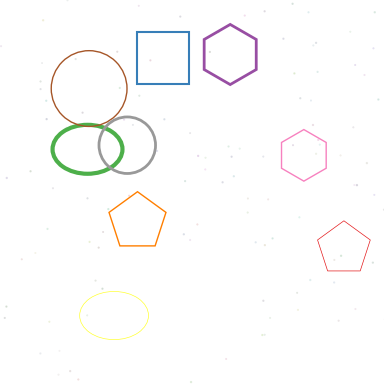[{"shape": "pentagon", "thickness": 0.5, "radius": 0.36, "center": [0.893, 0.355]}, {"shape": "square", "thickness": 1.5, "radius": 0.34, "center": [0.423, 0.849]}, {"shape": "oval", "thickness": 3, "radius": 0.45, "center": [0.227, 0.612]}, {"shape": "hexagon", "thickness": 2, "radius": 0.39, "center": [0.598, 0.858]}, {"shape": "pentagon", "thickness": 1, "radius": 0.39, "center": [0.357, 0.424]}, {"shape": "oval", "thickness": 0.5, "radius": 0.45, "center": [0.296, 0.18]}, {"shape": "circle", "thickness": 1, "radius": 0.49, "center": [0.231, 0.77]}, {"shape": "hexagon", "thickness": 1, "radius": 0.33, "center": [0.789, 0.596]}, {"shape": "circle", "thickness": 2, "radius": 0.37, "center": [0.331, 0.623]}]